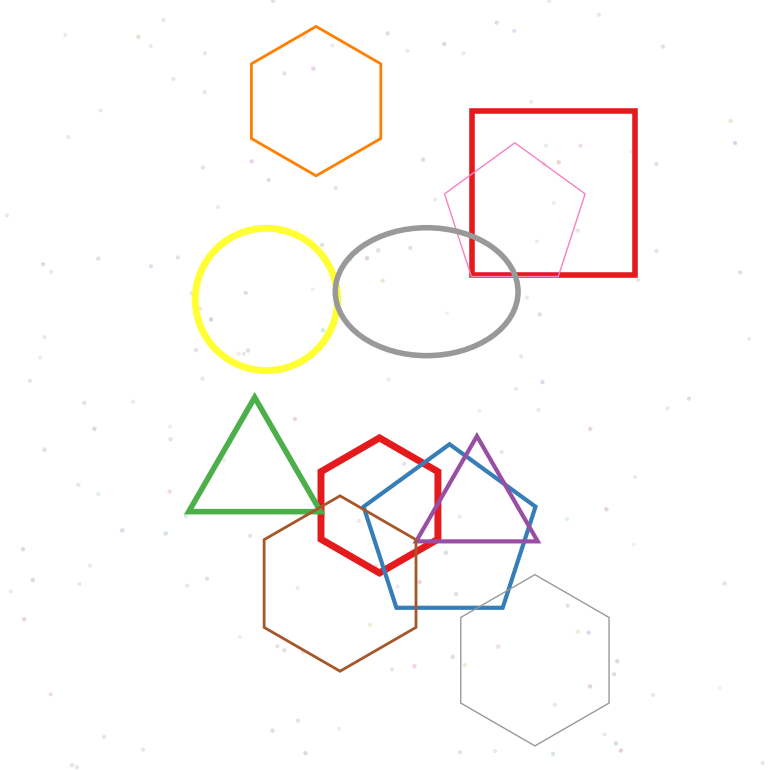[{"shape": "square", "thickness": 2, "radius": 0.53, "center": [0.719, 0.749]}, {"shape": "hexagon", "thickness": 2.5, "radius": 0.44, "center": [0.493, 0.344]}, {"shape": "pentagon", "thickness": 1.5, "radius": 0.59, "center": [0.584, 0.306]}, {"shape": "triangle", "thickness": 2, "radius": 0.49, "center": [0.331, 0.385]}, {"shape": "triangle", "thickness": 1.5, "radius": 0.46, "center": [0.619, 0.342]}, {"shape": "hexagon", "thickness": 1, "radius": 0.49, "center": [0.411, 0.869]}, {"shape": "circle", "thickness": 2.5, "radius": 0.46, "center": [0.346, 0.611]}, {"shape": "hexagon", "thickness": 1, "radius": 0.57, "center": [0.442, 0.242]}, {"shape": "pentagon", "thickness": 0.5, "radius": 0.48, "center": [0.669, 0.719]}, {"shape": "hexagon", "thickness": 0.5, "radius": 0.56, "center": [0.695, 0.143]}, {"shape": "oval", "thickness": 2, "radius": 0.59, "center": [0.554, 0.621]}]